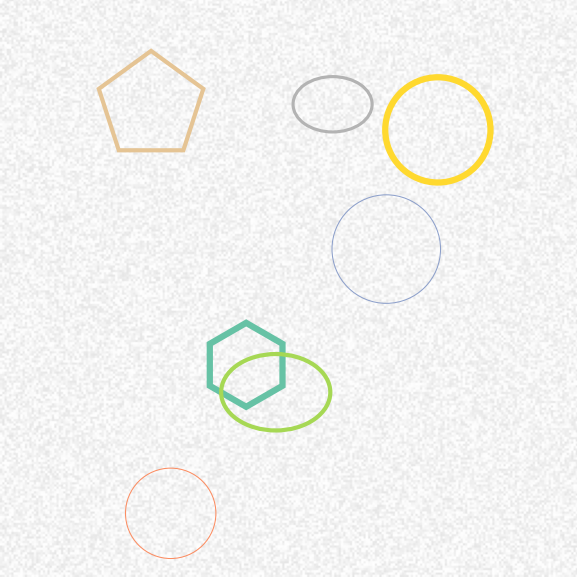[{"shape": "hexagon", "thickness": 3, "radius": 0.36, "center": [0.426, 0.367]}, {"shape": "circle", "thickness": 0.5, "radius": 0.39, "center": [0.296, 0.11]}, {"shape": "circle", "thickness": 0.5, "radius": 0.47, "center": [0.669, 0.568]}, {"shape": "oval", "thickness": 2, "radius": 0.47, "center": [0.477, 0.32]}, {"shape": "circle", "thickness": 3, "radius": 0.46, "center": [0.758, 0.774]}, {"shape": "pentagon", "thickness": 2, "radius": 0.48, "center": [0.262, 0.816]}, {"shape": "oval", "thickness": 1.5, "radius": 0.34, "center": [0.576, 0.819]}]